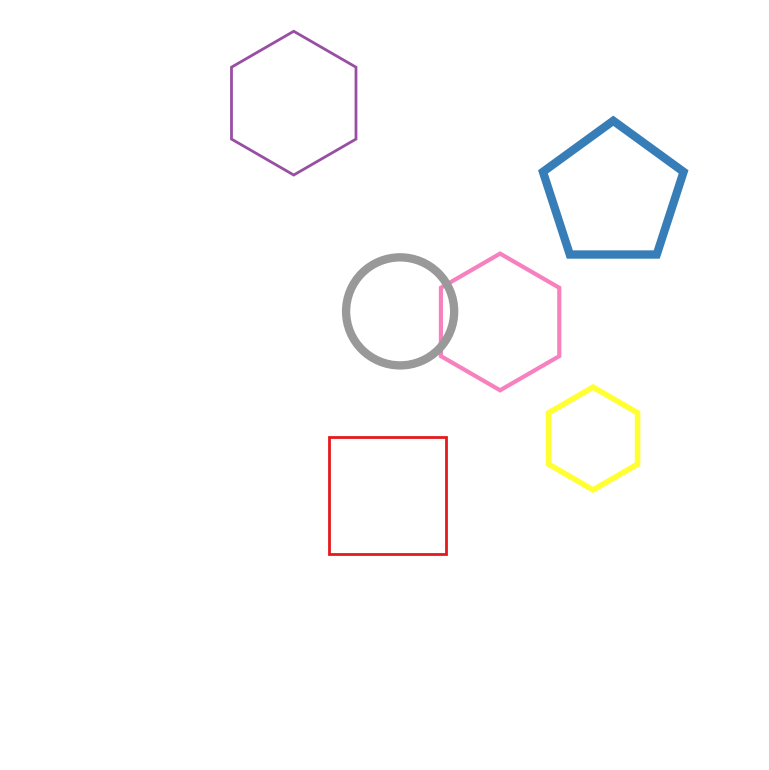[{"shape": "square", "thickness": 1, "radius": 0.38, "center": [0.504, 0.356]}, {"shape": "pentagon", "thickness": 3, "radius": 0.48, "center": [0.796, 0.747]}, {"shape": "hexagon", "thickness": 1, "radius": 0.47, "center": [0.381, 0.866]}, {"shape": "hexagon", "thickness": 2, "radius": 0.33, "center": [0.77, 0.431]}, {"shape": "hexagon", "thickness": 1.5, "radius": 0.44, "center": [0.649, 0.582]}, {"shape": "circle", "thickness": 3, "radius": 0.35, "center": [0.52, 0.596]}]